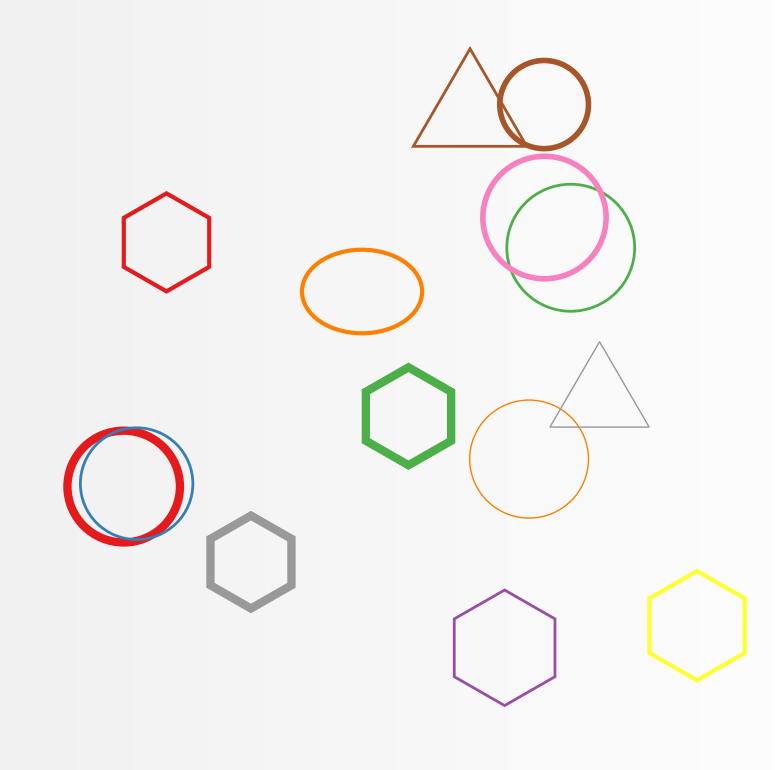[{"shape": "hexagon", "thickness": 1.5, "radius": 0.32, "center": [0.215, 0.685]}, {"shape": "circle", "thickness": 3, "radius": 0.36, "center": [0.16, 0.368]}, {"shape": "circle", "thickness": 1, "radius": 0.36, "center": [0.176, 0.372]}, {"shape": "hexagon", "thickness": 3, "radius": 0.32, "center": [0.527, 0.459]}, {"shape": "circle", "thickness": 1, "radius": 0.41, "center": [0.736, 0.678]}, {"shape": "hexagon", "thickness": 1, "radius": 0.38, "center": [0.651, 0.159]}, {"shape": "oval", "thickness": 1.5, "radius": 0.39, "center": [0.467, 0.621]}, {"shape": "circle", "thickness": 0.5, "radius": 0.38, "center": [0.683, 0.404]}, {"shape": "hexagon", "thickness": 1.5, "radius": 0.35, "center": [0.899, 0.187]}, {"shape": "circle", "thickness": 2, "radius": 0.29, "center": [0.702, 0.864]}, {"shape": "triangle", "thickness": 1, "radius": 0.42, "center": [0.607, 0.852]}, {"shape": "circle", "thickness": 2, "radius": 0.4, "center": [0.703, 0.718]}, {"shape": "triangle", "thickness": 0.5, "radius": 0.37, "center": [0.774, 0.482]}, {"shape": "hexagon", "thickness": 3, "radius": 0.3, "center": [0.324, 0.27]}]